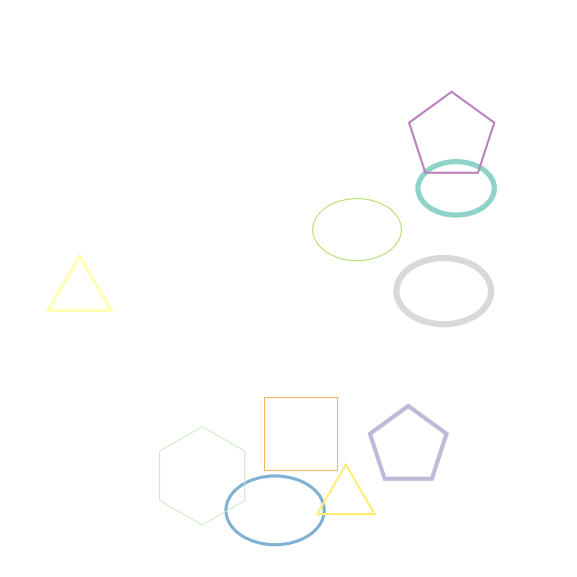[{"shape": "oval", "thickness": 2.5, "radius": 0.33, "center": [0.79, 0.673]}, {"shape": "triangle", "thickness": 1.5, "radius": 0.31, "center": [0.138, 0.493]}, {"shape": "pentagon", "thickness": 2, "radius": 0.35, "center": [0.707, 0.227]}, {"shape": "oval", "thickness": 1.5, "radius": 0.43, "center": [0.476, 0.115]}, {"shape": "square", "thickness": 0.5, "radius": 0.32, "center": [0.52, 0.248]}, {"shape": "oval", "thickness": 0.5, "radius": 0.38, "center": [0.618, 0.601]}, {"shape": "oval", "thickness": 3, "radius": 0.41, "center": [0.768, 0.495]}, {"shape": "pentagon", "thickness": 1, "radius": 0.39, "center": [0.782, 0.763]}, {"shape": "hexagon", "thickness": 0.5, "radius": 0.43, "center": [0.35, 0.175]}, {"shape": "triangle", "thickness": 1, "radius": 0.29, "center": [0.599, 0.138]}]